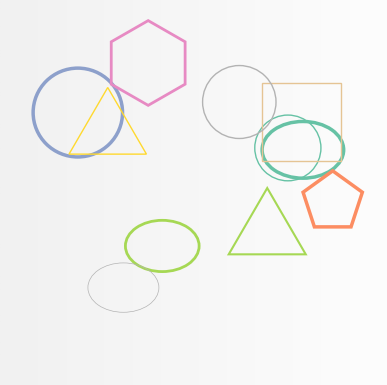[{"shape": "oval", "thickness": 2.5, "radius": 0.53, "center": [0.782, 0.611]}, {"shape": "circle", "thickness": 1, "radius": 0.43, "center": [0.743, 0.616]}, {"shape": "pentagon", "thickness": 2.5, "radius": 0.4, "center": [0.859, 0.476]}, {"shape": "circle", "thickness": 2.5, "radius": 0.58, "center": [0.201, 0.708]}, {"shape": "hexagon", "thickness": 2, "radius": 0.55, "center": [0.382, 0.836]}, {"shape": "oval", "thickness": 2, "radius": 0.48, "center": [0.419, 0.361]}, {"shape": "triangle", "thickness": 1.5, "radius": 0.57, "center": [0.69, 0.397]}, {"shape": "triangle", "thickness": 1, "radius": 0.58, "center": [0.278, 0.657]}, {"shape": "square", "thickness": 1, "radius": 0.5, "center": [0.778, 0.684]}, {"shape": "oval", "thickness": 0.5, "radius": 0.46, "center": [0.318, 0.253]}, {"shape": "circle", "thickness": 1, "radius": 0.47, "center": [0.618, 0.735]}]